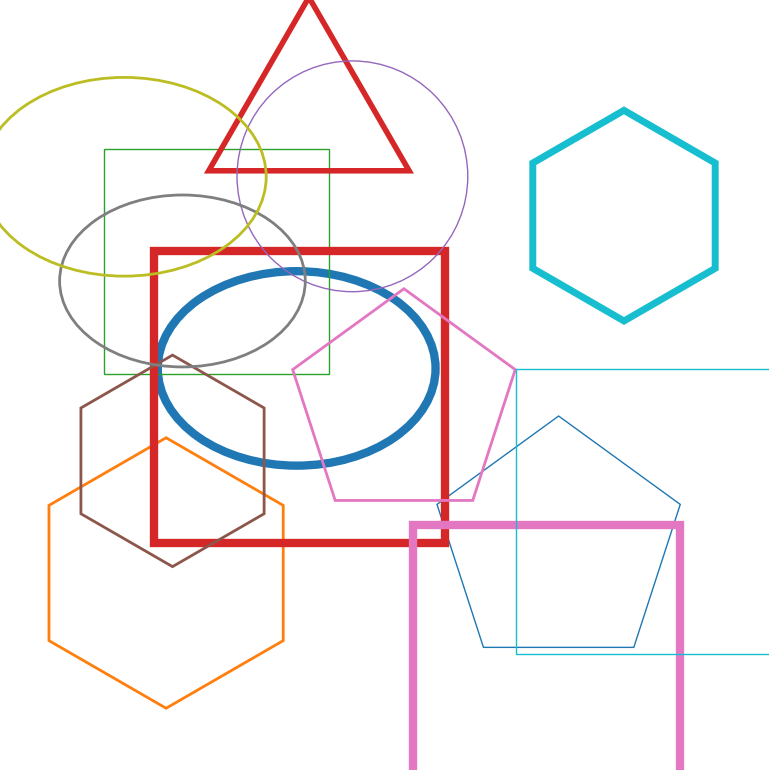[{"shape": "oval", "thickness": 3, "radius": 0.9, "center": [0.385, 0.522]}, {"shape": "pentagon", "thickness": 0.5, "radius": 0.83, "center": [0.725, 0.294]}, {"shape": "hexagon", "thickness": 1, "radius": 0.88, "center": [0.216, 0.256]}, {"shape": "square", "thickness": 0.5, "radius": 0.73, "center": [0.281, 0.661]}, {"shape": "square", "thickness": 3, "radius": 0.95, "center": [0.389, 0.484]}, {"shape": "triangle", "thickness": 2, "radius": 0.75, "center": [0.401, 0.853]}, {"shape": "circle", "thickness": 0.5, "radius": 0.75, "center": [0.458, 0.771]}, {"shape": "hexagon", "thickness": 1, "radius": 0.69, "center": [0.224, 0.401]}, {"shape": "pentagon", "thickness": 1, "radius": 0.76, "center": [0.525, 0.473]}, {"shape": "square", "thickness": 3, "radius": 0.87, "center": [0.71, 0.145]}, {"shape": "oval", "thickness": 1, "radius": 0.8, "center": [0.237, 0.635]}, {"shape": "oval", "thickness": 1, "radius": 0.92, "center": [0.161, 0.77]}, {"shape": "hexagon", "thickness": 2.5, "radius": 0.68, "center": [0.81, 0.72]}, {"shape": "square", "thickness": 0.5, "radius": 0.93, "center": [0.855, 0.335]}]